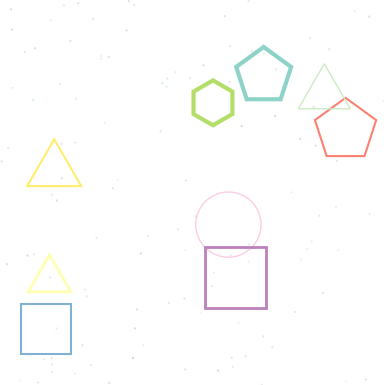[{"shape": "pentagon", "thickness": 3, "radius": 0.38, "center": [0.685, 0.803]}, {"shape": "triangle", "thickness": 2, "radius": 0.32, "center": [0.129, 0.274]}, {"shape": "pentagon", "thickness": 1.5, "radius": 0.42, "center": [0.898, 0.662]}, {"shape": "square", "thickness": 1.5, "radius": 0.33, "center": [0.119, 0.146]}, {"shape": "hexagon", "thickness": 3, "radius": 0.29, "center": [0.553, 0.733]}, {"shape": "circle", "thickness": 1, "radius": 0.42, "center": [0.593, 0.417]}, {"shape": "square", "thickness": 2, "radius": 0.4, "center": [0.611, 0.28]}, {"shape": "triangle", "thickness": 1, "radius": 0.39, "center": [0.842, 0.756]}, {"shape": "triangle", "thickness": 1.5, "radius": 0.41, "center": [0.141, 0.557]}]